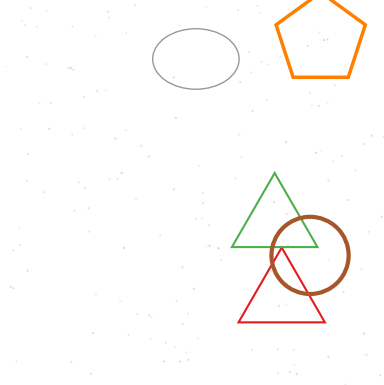[{"shape": "triangle", "thickness": 1.5, "radius": 0.65, "center": [0.732, 0.227]}, {"shape": "triangle", "thickness": 1.5, "radius": 0.64, "center": [0.713, 0.422]}, {"shape": "pentagon", "thickness": 2.5, "radius": 0.61, "center": [0.833, 0.898]}, {"shape": "circle", "thickness": 3, "radius": 0.5, "center": [0.805, 0.337]}, {"shape": "oval", "thickness": 1, "radius": 0.56, "center": [0.509, 0.847]}]